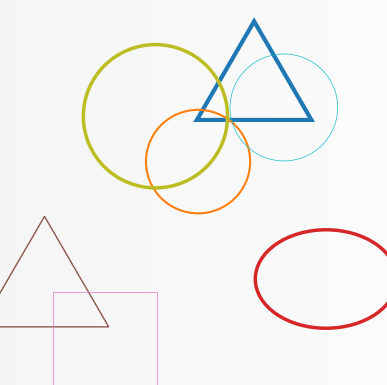[{"shape": "triangle", "thickness": 3, "radius": 0.85, "center": [0.656, 0.774]}, {"shape": "circle", "thickness": 1.5, "radius": 0.67, "center": [0.511, 0.58]}, {"shape": "oval", "thickness": 2.5, "radius": 0.91, "center": [0.842, 0.275]}, {"shape": "triangle", "thickness": 1, "radius": 0.96, "center": [0.115, 0.247]}, {"shape": "square", "thickness": 0.5, "radius": 0.67, "center": [0.27, 0.107]}, {"shape": "circle", "thickness": 2.5, "radius": 0.93, "center": [0.401, 0.698]}, {"shape": "circle", "thickness": 0.5, "radius": 0.69, "center": [0.733, 0.721]}]